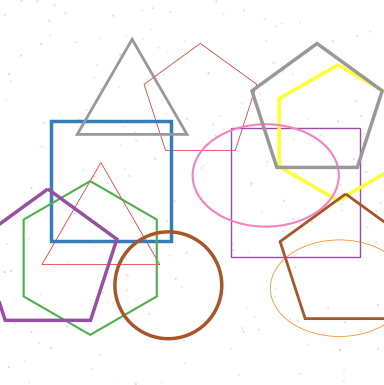[{"shape": "triangle", "thickness": 0.5, "radius": 0.88, "center": [0.262, 0.401]}, {"shape": "pentagon", "thickness": 0.5, "radius": 0.77, "center": [0.52, 0.733]}, {"shape": "square", "thickness": 2.5, "radius": 0.78, "center": [0.289, 0.53]}, {"shape": "hexagon", "thickness": 1.5, "radius": 1.0, "center": [0.234, 0.33]}, {"shape": "pentagon", "thickness": 2.5, "radius": 0.94, "center": [0.124, 0.321]}, {"shape": "square", "thickness": 1, "radius": 0.84, "center": [0.768, 0.499]}, {"shape": "oval", "thickness": 0.5, "radius": 0.9, "center": [0.881, 0.251]}, {"shape": "hexagon", "thickness": 2.5, "radius": 0.88, "center": [0.878, 0.655]}, {"shape": "pentagon", "thickness": 2, "radius": 0.9, "center": [0.898, 0.317]}, {"shape": "circle", "thickness": 2.5, "radius": 0.69, "center": [0.437, 0.259]}, {"shape": "oval", "thickness": 1.5, "radius": 0.95, "center": [0.69, 0.544]}, {"shape": "pentagon", "thickness": 2.5, "radius": 0.89, "center": [0.824, 0.709]}, {"shape": "triangle", "thickness": 2, "radius": 0.82, "center": [0.343, 0.733]}]